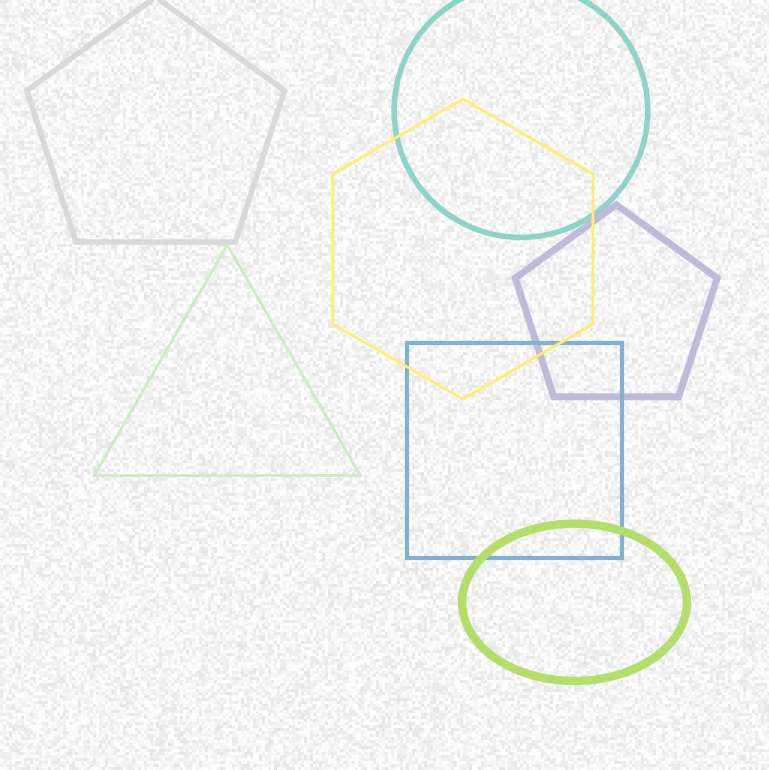[{"shape": "circle", "thickness": 2, "radius": 0.82, "center": [0.677, 0.856]}, {"shape": "pentagon", "thickness": 2.5, "radius": 0.69, "center": [0.8, 0.596]}, {"shape": "square", "thickness": 1.5, "radius": 0.7, "center": [0.668, 0.415]}, {"shape": "oval", "thickness": 3, "radius": 0.73, "center": [0.746, 0.218]}, {"shape": "pentagon", "thickness": 2, "radius": 0.88, "center": [0.202, 0.828]}, {"shape": "triangle", "thickness": 1, "radius": 1.0, "center": [0.295, 0.482]}, {"shape": "hexagon", "thickness": 1, "radius": 0.97, "center": [0.601, 0.677]}]